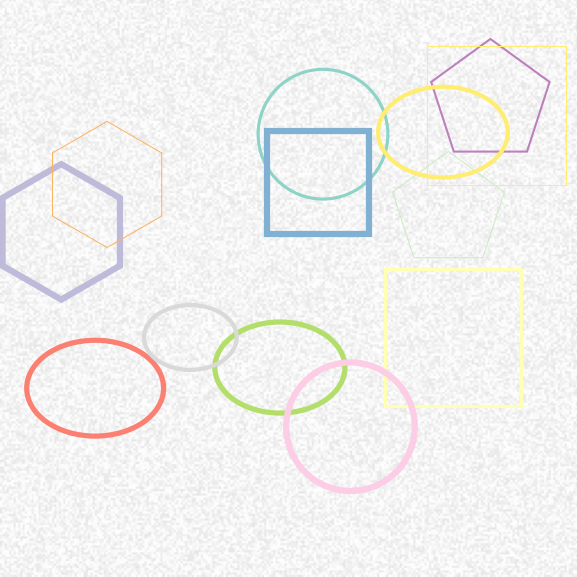[{"shape": "circle", "thickness": 1.5, "radius": 0.56, "center": [0.559, 0.767]}, {"shape": "square", "thickness": 1.5, "radius": 0.59, "center": [0.784, 0.415]}, {"shape": "hexagon", "thickness": 3, "radius": 0.59, "center": [0.106, 0.598]}, {"shape": "oval", "thickness": 2.5, "radius": 0.59, "center": [0.165, 0.327]}, {"shape": "square", "thickness": 3, "radius": 0.44, "center": [0.55, 0.683]}, {"shape": "hexagon", "thickness": 0.5, "radius": 0.55, "center": [0.185, 0.68]}, {"shape": "oval", "thickness": 2.5, "radius": 0.56, "center": [0.485, 0.363]}, {"shape": "circle", "thickness": 3, "radius": 0.56, "center": [0.607, 0.26]}, {"shape": "oval", "thickness": 2, "radius": 0.4, "center": [0.33, 0.415]}, {"shape": "pentagon", "thickness": 1, "radius": 0.54, "center": [0.849, 0.824]}, {"shape": "pentagon", "thickness": 0.5, "radius": 0.51, "center": [0.776, 0.635]}, {"shape": "square", "thickness": 0.5, "radius": 0.6, "center": [0.86, 0.799]}, {"shape": "oval", "thickness": 2, "radius": 0.56, "center": [0.767, 0.77]}]